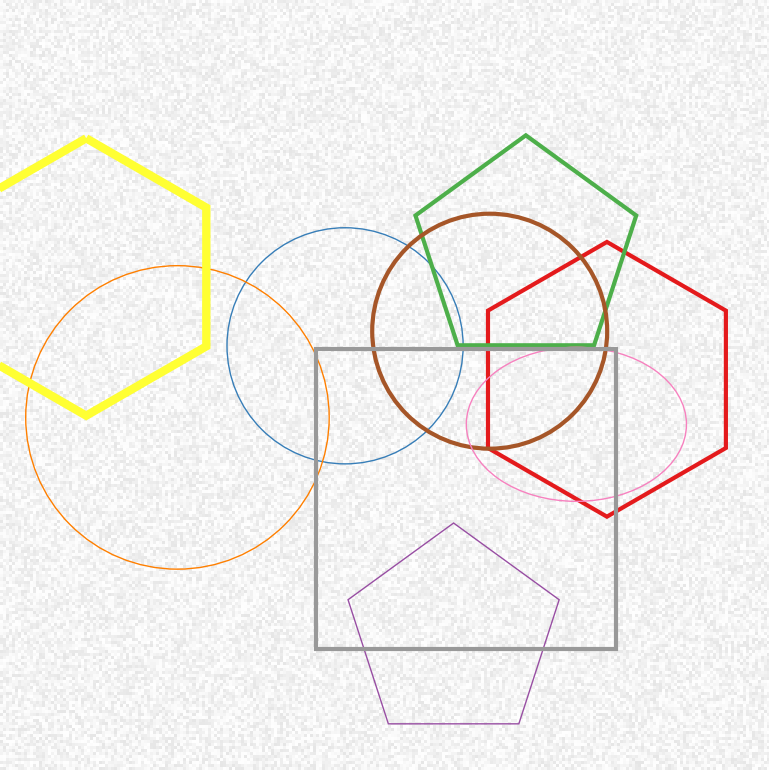[{"shape": "hexagon", "thickness": 1.5, "radius": 0.89, "center": [0.788, 0.507]}, {"shape": "circle", "thickness": 0.5, "radius": 0.77, "center": [0.448, 0.551]}, {"shape": "pentagon", "thickness": 1.5, "radius": 0.75, "center": [0.683, 0.674]}, {"shape": "pentagon", "thickness": 0.5, "radius": 0.72, "center": [0.589, 0.177]}, {"shape": "circle", "thickness": 0.5, "radius": 0.99, "center": [0.23, 0.458]}, {"shape": "hexagon", "thickness": 3, "radius": 0.9, "center": [0.112, 0.64]}, {"shape": "circle", "thickness": 1.5, "radius": 0.76, "center": [0.636, 0.57]}, {"shape": "oval", "thickness": 0.5, "radius": 0.71, "center": [0.749, 0.449]}, {"shape": "square", "thickness": 1.5, "radius": 0.97, "center": [0.606, 0.352]}]